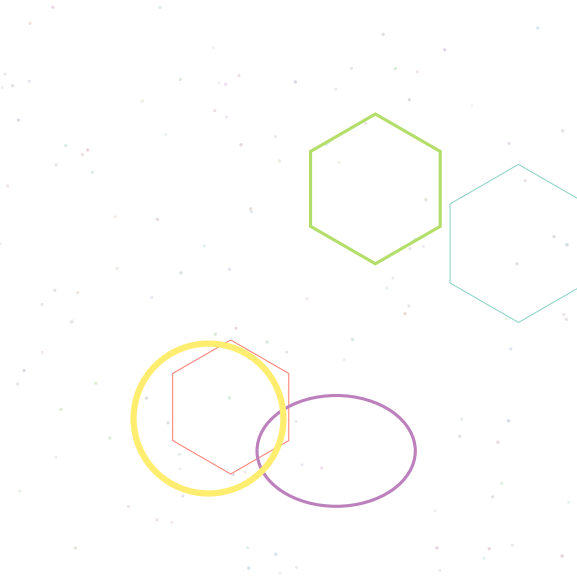[{"shape": "hexagon", "thickness": 0.5, "radius": 0.68, "center": [0.898, 0.578]}, {"shape": "hexagon", "thickness": 0.5, "radius": 0.58, "center": [0.4, 0.294]}, {"shape": "hexagon", "thickness": 1.5, "radius": 0.65, "center": [0.65, 0.672]}, {"shape": "oval", "thickness": 1.5, "radius": 0.69, "center": [0.582, 0.218]}, {"shape": "circle", "thickness": 3, "radius": 0.65, "center": [0.361, 0.274]}]